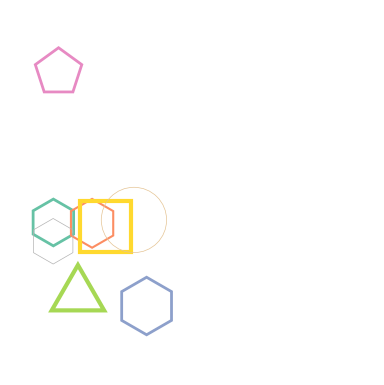[{"shape": "hexagon", "thickness": 2, "radius": 0.3, "center": [0.139, 0.422]}, {"shape": "hexagon", "thickness": 1.5, "radius": 0.32, "center": [0.239, 0.42]}, {"shape": "hexagon", "thickness": 2, "radius": 0.37, "center": [0.381, 0.205]}, {"shape": "pentagon", "thickness": 2, "radius": 0.32, "center": [0.152, 0.813]}, {"shape": "triangle", "thickness": 3, "radius": 0.39, "center": [0.202, 0.233]}, {"shape": "square", "thickness": 3, "radius": 0.33, "center": [0.275, 0.411]}, {"shape": "circle", "thickness": 0.5, "radius": 0.42, "center": [0.348, 0.429]}, {"shape": "hexagon", "thickness": 0.5, "radius": 0.3, "center": [0.138, 0.373]}]